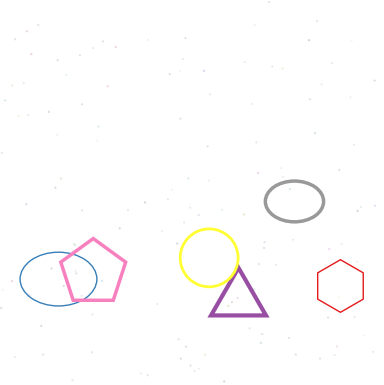[{"shape": "hexagon", "thickness": 1, "radius": 0.34, "center": [0.884, 0.257]}, {"shape": "oval", "thickness": 1, "radius": 0.5, "center": [0.152, 0.275]}, {"shape": "triangle", "thickness": 3, "radius": 0.41, "center": [0.619, 0.222]}, {"shape": "circle", "thickness": 2, "radius": 0.38, "center": [0.543, 0.33]}, {"shape": "pentagon", "thickness": 2.5, "radius": 0.44, "center": [0.242, 0.292]}, {"shape": "oval", "thickness": 2.5, "radius": 0.38, "center": [0.765, 0.477]}]